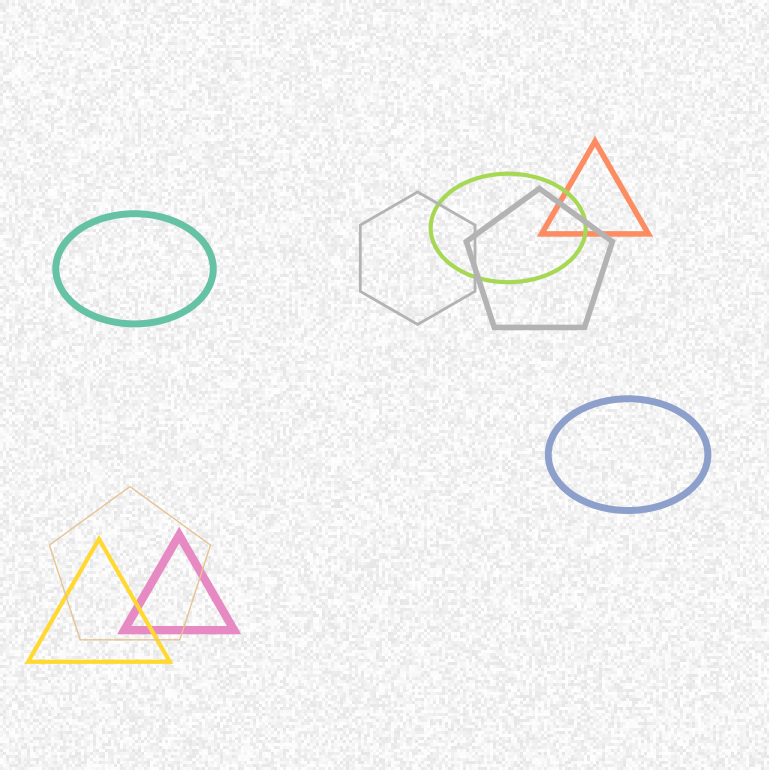[{"shape": "oval", "thickness": 2.5, "radius": 0.51, "center": [0.175, 0.651]}, {"shape": "triangle", "thickness": 2, "radius": 0.4, "center": [0.773, 0.736]}, {"shape": "oval", "thickness": 2.5, "radius": 0.52, "center": [0.816, 0.41]}, {"shape": "triangle", "thickness": 3, "radius": 0.41, "center": [0.233, 0.223]}, {"shape": "oval", "thickness": 1.5, "radius": 0.5, "center": [0.66, 0.704]}, {"shape": "triangle", "thickness": 1.5, "radius": 0.53, "center": [0.129, 0.194]}, {"shape": "pentagon", "thickness": 0.5, "radius": 0.55, "center": [0.169, 0.258]}, {"shape": "pentagon", "thickness": 2, "radius": 0.5, "center": [0.7, 0.655]}, {"shape": "hexagon", "thickness": 1, "radius": 0.43, "center": [0.542, 0.665]}]